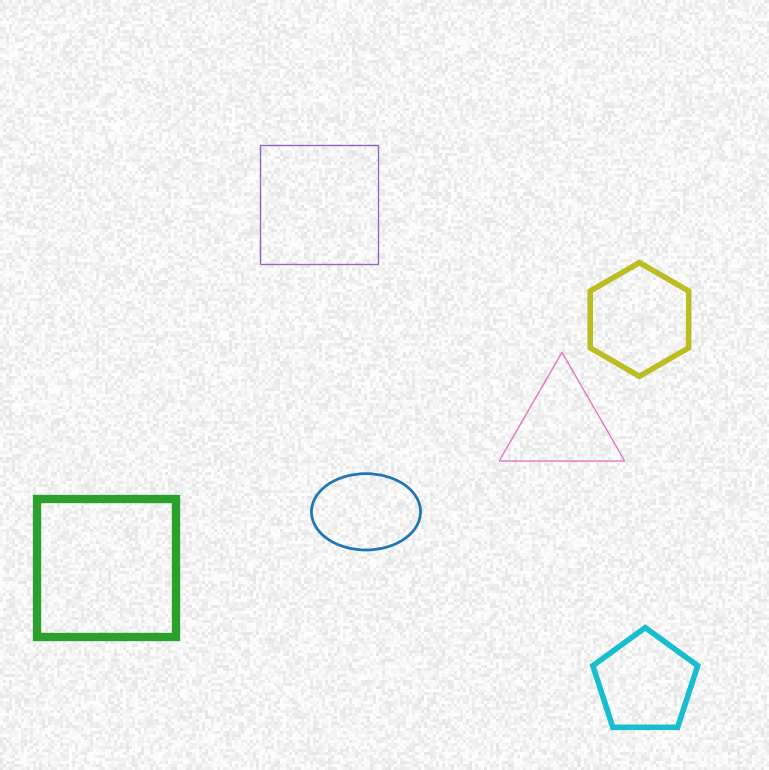[{"shape": "oval", "thickness": 1, "radius": 0.35, "center": [0.475, 0.335]}, {"shape": "square", "thickness": 3, "radius": 0.45, "center": [0.138, 0.262]}, {"shape": "square", "thickness": 0.5, "radius": 0.39, "center": [0.414, 0.734]}, {"shape": "triangle", "thickness": 0.5, "radius": 0.47, "center": [0.73, 0.448]}, {"shape": "hexagon", "thickness": 2, "radius": 0.37, "center": [0.83, 0.585]}, {"shape": "pentagon", "thickness": 2, "radius": 0.36, "center": [0.838, 0.113]}]